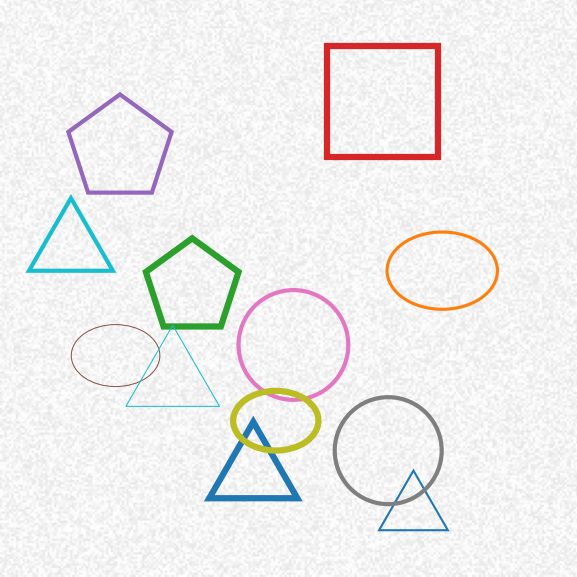[{"shape": "triangle", "thickness": 1, "radius": 0.34, "center": [0.716, 0.115]}, {"shape": "triangle", "thickness": 3, "radius": 0.44, "center": [0.439, 0.18]}, {"shape": "oval", "thickness": 1.5, "radius": 0.48, "center": [0.766, 0.53]}, {"shape": "pentagon", "thickness": 3, "radius": 0.42, "center": [0.333, 0.502]}, {"shape": "square", "thickness": 3, "radius": 0.48, "center": [0.662, 0.824]}, {"shape": "pentagon", "thickness": 2, "radius": 0.47, "center": [0.208, 0.742]}, {"shape": "oval", "thickness": 0.5, "radius": 0.38, "center": [0.2, 0.383]}, {"shape": "circle", "thickness": 2, "radius": 0.48, "center": [0.508, 0.402]}, {"shape": "circle", "thickness": 2, "radius": 0.46, "center": [0.672, 0.219]}, {"shape": "oval", "thickness": 3, "radius": 0.37, "center": [0.478, 0.271]}, {"shape": "triangle", "thickness": 0.5, "radius": 0.47, "center": [0.299, 0.342]}, {"shape": "triangle", "thickness": 2, "radius": 0.42, "center": [0.123, 0.572]}]